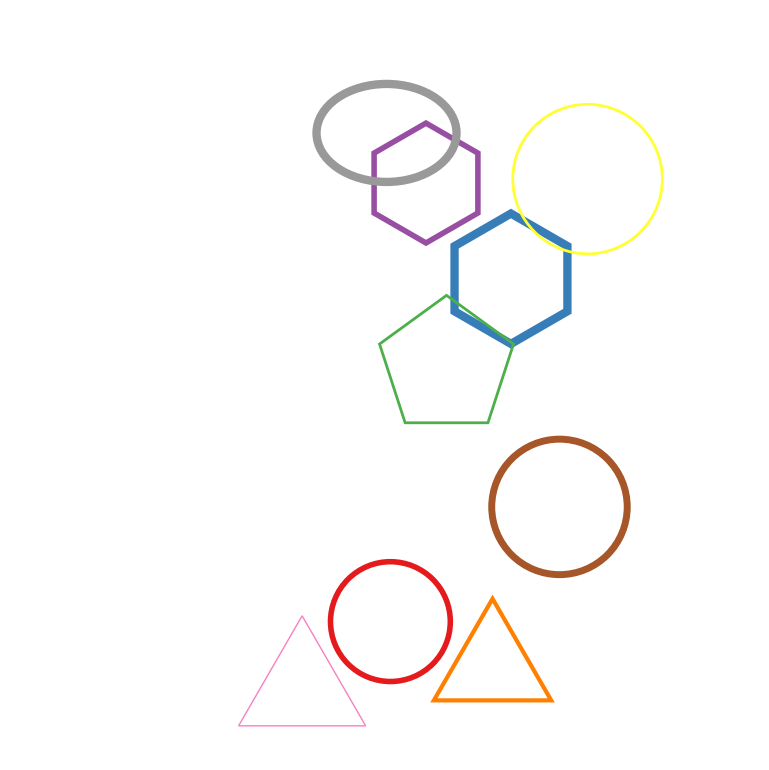[{"shape": "circle", "thickness": 2, "radius": 0.39, "center": [0.507, 0.193]}, {"shape": "hexagon", "thickness": 3, "radius": 0.42, "center": [0.664, 0.638]}, {"shape": "pentagon", "thickness": 1, "radius": 0.46, "center": [0.58, 0.525]}, {"shape": "hexagon", "thickness": 2, "radius": 0.39, "center": [0.553, 0.762]}, {"shape": "triangle", "thickness": 1.5, "radius": 0.44, "center": [0.64, 0.134]}, {"shape": "circle", "thickness": 1, "radius": 0.49, "center": [0.763, 0.767]}, {"shape": "circle", "thickness": 2.5, "radius": 0.44, "center": [0.727, 0.342]}, {"shape": "triangle", "thickness": 0.5, "radius": 0.48, "center": [0.392, 0.105]}, {"shape": "oval", "thickness": 3, "radius": 0.45, "center": [0.502, 0.827]}]